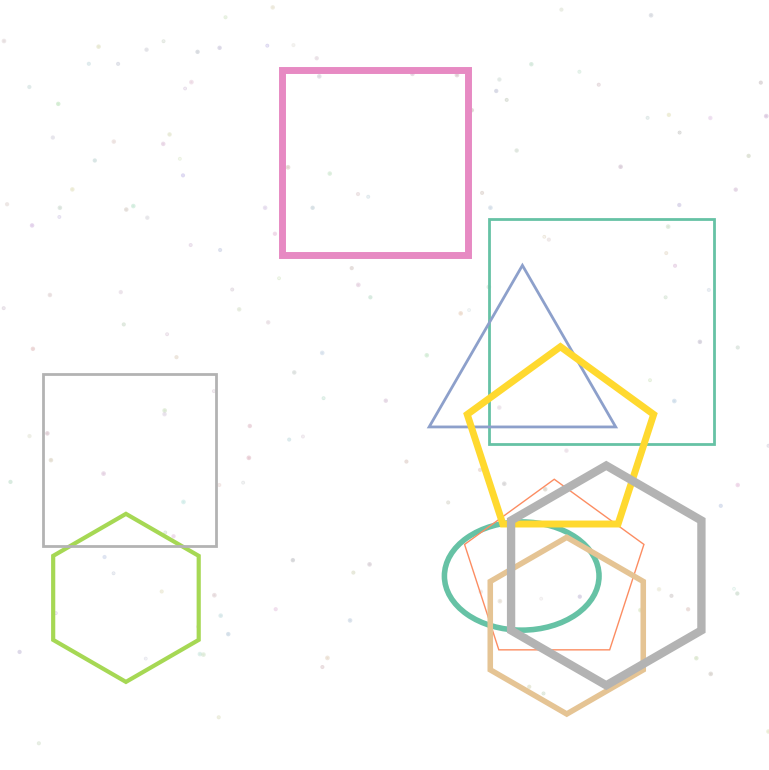[{"shape": "oval", "thickness": 2, "radius": 0.5, "center": [0.678, 0.252]}, {"shape": "square", "thickness": 1, "radius": 0.73, "center": [0.781, 0.569]}, {"shape": "pentagon", "thickness": 0.5, "radius": 0.61, "center": [0.72, 0.255]}, {"shape": "triangle", "thickness": 1, "radius": 0.7, "center": [0.678, 0.515]}, {"shape": "square", "thickness": 2.5, "radius": 0.6, "center": [0.487, 0.789]}, {"shape": "hexagon", "thickness": 1.5, "radius": 0.55, "center": [0.164, 0.224]}, {"shape": "pentagon", "thickness": 2.5, "radius": 0.64, "center": [0.728, 0.422]}, {"shape": "hexagon", "thickness": 2, "radius": 0.57, "center": [0.736, 0.187]}, {"shape": "hexagon", "thickness": 3, "radius": 0.71, "center": [0.787, 0.253]}, {"shape": "square", "thickness": 1, "radius": 0.56, "center": [0.168, 0.403]}]